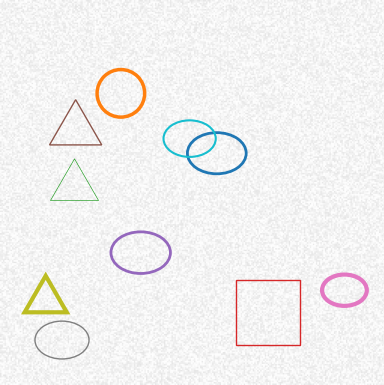[{"shape": "oval", "thickness": 2, "radius": 0.38, "center": [0.563, 0.602]}, {"shape": "circle", "thickness": 2.5, "radius": 0.31, "center": [0.314, 0.758]}, {"shape": "triangle", "thickness": 0.5, "radius": 0.36, "center": [0.194, 0.515]}, {"shape": "square", "thickness": 1, "radius": 0.42, "center": [0.696, 0.188]}, {"shape": "oval", "thickness": 2, "radius": 0.39, "center": [0.365, 0.344]}, {"shape": "triangle", "thickness": 1, "radius": 0.39, "center": [0.196, 0.663]}, {"shape": "oval", "thickness": 3, "radius": 0.29, "center": [0.895, 0.246]}, {"shape": "oval", "thickness": 1, "radius": 0.35, "center": [0.161, 0.117]}, {"shape": "triangle", "thickness": 3, "radius": 0.32, "center": [0.119, 0.22]}, {"shape": "oval", "thickness": 1.5, "radius": 0.34, "center": [0.493, 0.64]}]